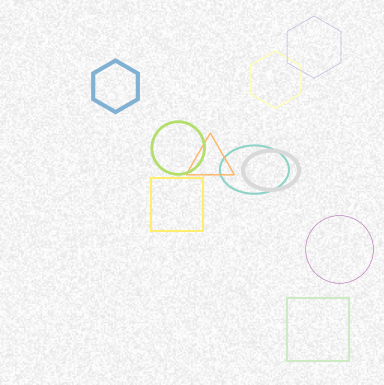[{"shape": "oval", "thickness": 1.5, "radius": 0.45, "center": [0.661, 0.559]}, {"shape": "hexagon", "thickness": 1, "radius": 0.37, "center": [0.715, 0.793]}, {"shape": "hexagon", "thickness": 0.5, "radius": 0.4, "center": [0.816, 0.878]}, {"shape": "hexagon", "thickness": 3, "radius": 0.33, "center": [0.3, 0.776]}, {"shape": "triangle", "thickness": 1, "radius": 0.36, "center": [0.546, 0.582]}, {"shape": "circle", "thickness": 2, "radius": 0.34, "center": [0.463, 0.616]}, {"shape": "oval", "thickness": 3, "radius": 0.36, "center": [0.704, 0.558]}, {"shape": "circle", "thickness": 0.5, "radius": 0.44, "center": [0.882, 0.352]}, {"shape": "square", "thickness": 1.5, "radius": 0.41, "center": [0.826, 0.144]}, {"shape": "square", "thickness": 1.5, "radius": 0.34, "center": [0.46, 0.469]}]